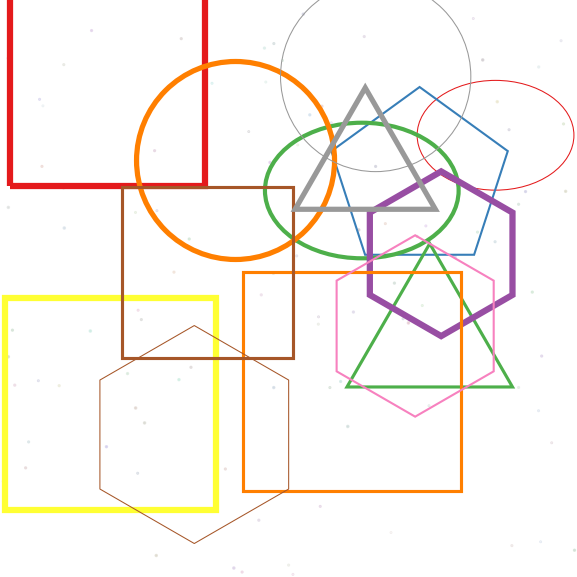[{"shape": "square", "thickness": 3, "radius": 0.85, "center": [0.186, 0.847]}, {"shape": "oval", "thickness": 0.5, "radius": 0.68, "center": [0.858, 0.765]}, {"shape": "pentagon", "thickness": 1, "radius": 0.8, "center": [0.727, 0.688]}, {"shape": "triangle", "thickness": 1.5, "radius": 0.83, "center": [0.744, 0.412]}, {"shape": "oval", "thickness": 2, "radius": 0.84, "center": [0.626, 0.669]}, {"shape": "hexagon", "thickness": 3, "radius": 0.71, "center": [0.764, 0.56]}, {"shape": "square", "thickness": 1.5, "radius": 0.95, "center": [0.61, 0.338]}, {"shape": "circle", "thickness": 2.5, "radius": 0.86, "center": [0.408, 0.721]}, {"shape": "square", "thickness": 3, "radius": 0.91, "center": [0.191, 0.299]}, {"shape": "hexagon", "thickness": 0.5, "radius": 0.94, "center": [0.336, 0.247]}, {"shape": "square", "thickness": 1.5, "radius": 0.74, "center": [0.359, 0.527]}, {"shape": "hexagon", "thickness": 1, "radius": 0.79, "center": [0.719, 0.435]}, {"shape": "triangle", "thickness": 2.5, "radius": 0.7, "center": [0.632, 0.707]}, {"shape": "circle", "thickness": 0.5, "radius": 0.82, "center": [0.651, 0.867]}]